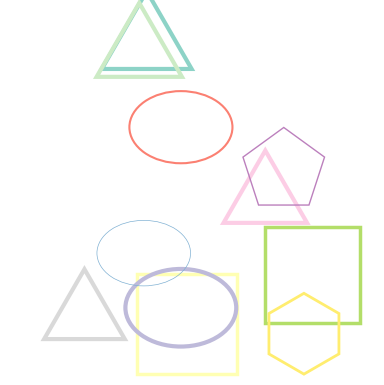[{"shape": "triangle", "thickness": 3, "radius": 0.67, "center": [0.381, 0.888]}, {"shape": "square", "thickness": 2.5, "radius": 0.65, "center": [0.486, 0.158]}, {"shape": "oval", "thickness": 3, "radius": 0.72, "center": [0.47, 0.201]}, {"shape": "oval", "thickness": 1.5, "radius": 0.67, "center": [0.47, 0.67]}, {"shape": "oval", "thickness": 0.5, "radius": 0.61, "center": [0.373, 0.343]}, {"shape": "square", "thickness": 2.5, "radius": 0.62, "center": [0.812, 0.285]}, {"shape": "triangle", "thickness": 3, "radius": 0.63, "center": [0.689, 0.484]}, {"shape": "triangle", "thickness": 3, "radius": 0.6, "center": [0.219, 0.18]}, {"shape": "pentagon", "thickness": 1, "radius": 0.56, "center": [0.737, 0.558]}, {"shape": "triangle", "thickness": 3, "radius": 0.64, "center": [0.362, 0.864]}, {"shape": "hexagon", "thickness": 2, "radius": 0.52, "center": [0.789, 0.133]}]